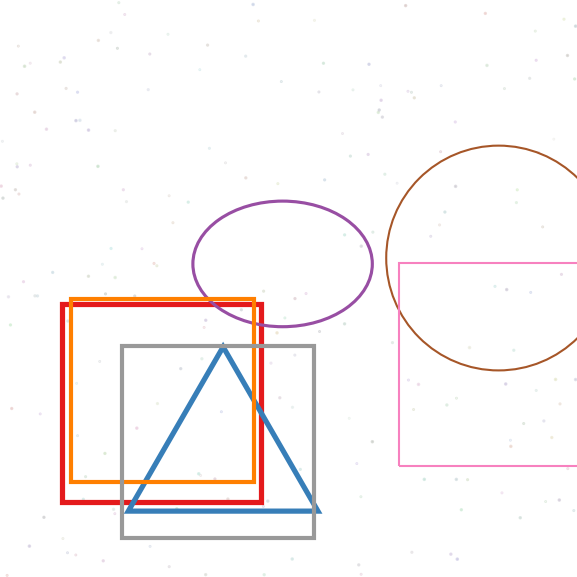[{"shape": "square", "thickness": 2.5, "radius": 0.86, "center": [0.28, 0.301]}, {"shape": "triangle", "thickness": 2.5, "radius": 0.95, "center": [0.386, 0.209]}, {"shape": "oval", "thickness": 1.5, "radius": 0.78, "center": [0.489, 0.542]}, {"shape": "square", "thickness": 2, "radius": 0.79, "center": [0.281, 0.323]}, {"shape": "circle", "thickness": 1, "radius": 0.97, "center": [0.863, 0.552]}, {"shape": "square", "thickness": 1, "radius": 0.88, "center": [0.866, 0.368]}, {"shape": "square", "thickness": 2, "radius": 0.83, "center": [0.378, 0.233]}]